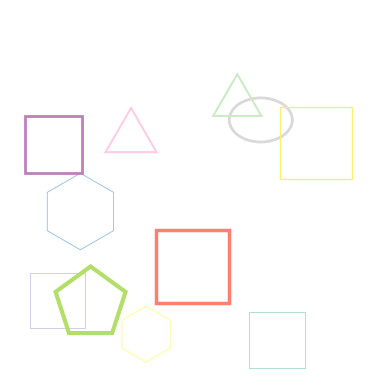[{"shape": "square", "thickness": 0.5, "radius": 0.37, "center": [0.72, 0.117]}, {"shape": "hexagon", "thickness": 1, "radius": 0.36, "center": [0.379, 0.132]}, {"shape": "square", "thickness": 0.5, "radius": 0.36, "center": [0.148, 0.22]}, {"shape": "square", "thickness": 2.5, "radius": 0.48, "center": [0.5, 0.308]}, {"shape": "hexagon", "thickness": 0.5, "radius": 0.5, "center": [0.209, 0.451]}, {"shape": "pentagon", "thickness": 3, "radius": 0.48, "center": [0.235, 0.212]}, {"shape": "triangle", "thickness": 1.5, "radius": 0.38, "center": [0.34, 0.643]}, {"shape": "oval", "thickness": 2, "radius": 0.41, "center": [0.677, 0.688]}, {"shape": "square", "thickness": 2, "radius": 0.37, "center": [0.139, 0.625]}, {"shape": "triangle", "thickness": 1.5, "radius": 0.36, "center": [0.616, 0.735]}, {"shape": "square", "thickness": 1, "radius": 0.47, "center": [0.821, 0.628]}]